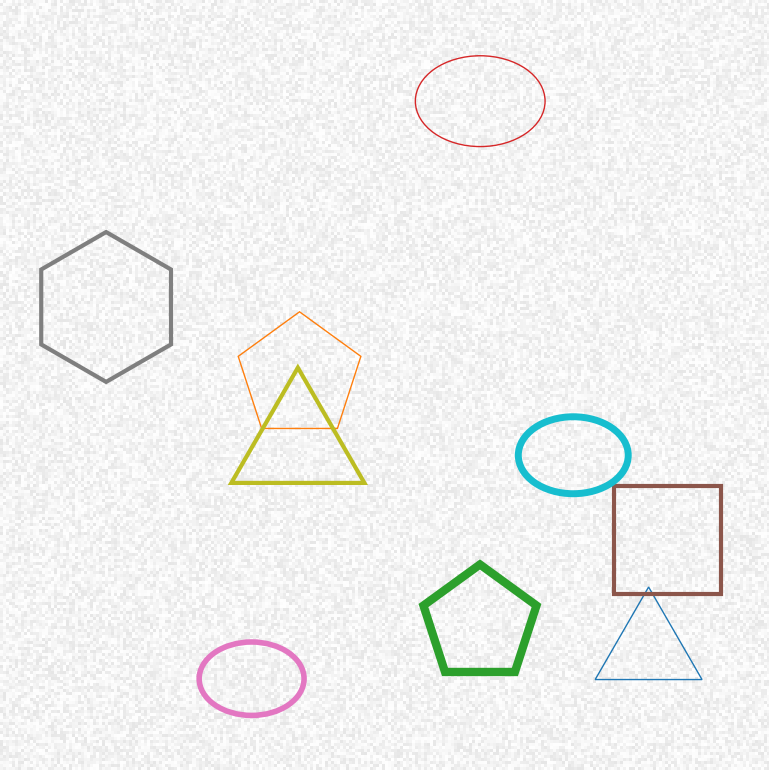[{"shape": "triangle", "thickness": 0.5, "radius": 0.4, "center": [0.842, 0.158]}, {"shape": "pentagon", "thickness": 0.5, "radius": 0.42, "center": [0.389, 0.511]}, {"shape": "pentagon", "thickness": 3, "radius": 0.39, "center": [0.623, 0.19]}, {"shape": "oval", "thickness": 0.5, "radius": 0.42, "center": [0.624, 0.869]}, {"shape": "square", "thickness": 1.5, "radius": 0.35, "center": [0.867, 0.298]}, {"shape": "oval", "thickness": 2, "radius": 0.34, "center": [0.327, 0.119]}, {"shape": "hexagon", "thickness": 1.5, "radius": 0.49, "center": [0.138, 0.601]}, {"shape": "triangle", "thickness": 1.5, "radius": 0.5, "center": [0.387, 0.423]}, {"shape": "oval", "thickness": 2.5, "radius": 0.36, "center": [0.745, 0.409]}]